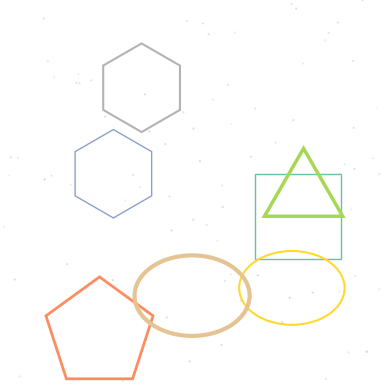[{"shape": "square", "thickness": 1, "radius": 0.55, "center": [0.774, 0.437]}, {"shape": "pentagon", "thickness": 2, "radius": 0.73, "center": [0.258, 0.134]}, {"shape": "hexagon", "thickness": 1, "radius": 0.57, "center": [0.294, 0.549]}, {"shape": "triangle", "thickness": 2.5, "radius": 0.59, "center": [0.788, 0.497]}, {"shape": "oval", "thickness": 1.5, "radius": 0.68, "center": [0.758, 0.252]}, {"shape": "oval", "thickness": 3, "radius": 0.75, "center": [0.499, 0.232]}, {"shape": "hexagon", "thickness": 1.5, "radius": 0.58, "center": [0.368, 0.772]}]